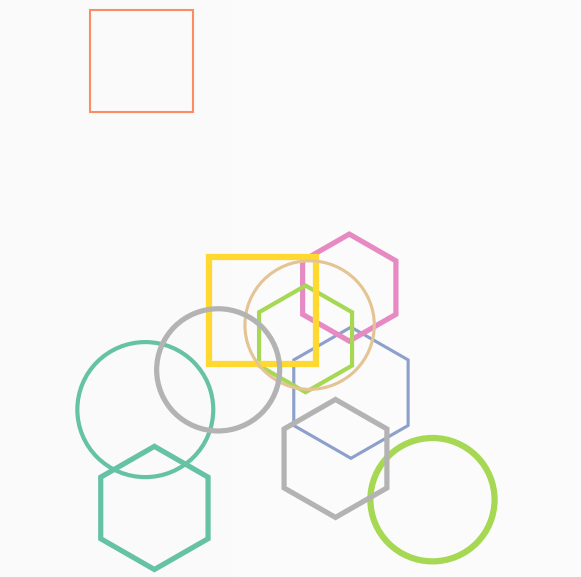[{"shape": "circle", "thickness": 2, "radius": 0.58, "center": [0.25, 0.29]}, {"shape": "hexagon", "thickness": 2.5, "radius": 0.53, "center": [0.266, 0.12]}, {"shape": "square", "thickness": 1, "radius": 0.44, "center": [0.243, 0.893]}, {"shape": "hexagon", "thickness": 1.5, "radius": 0.57, "center": [0.604, 0.319]}, {"shape": "hexagon", "thickness": 2.5, "radius": 0.46, "center": [0.601, 0.501]}, {"shape": "hexagon", "thickness": 2, "radius": 0.46, "center": [0.526, 0.412]}, {"shape": "circle", "thickness": 3, "radius": 0.53, "center": [0.744, 0.134]}, {"shape": "square", "thickness": 3, "radius": 0.46, "center": [0.452, 0.461]}, {"shape": "circle", "thickness": 1.5, "radius": 0.56, "center": [0.533, 0.436]}, {"shape": "circle", "thickness": 2.5, "radius": 0.53, "center": [0.375, 0.359]}, {"shape": "hexagon", "thickness": 2.5, "radius": 0.51, "center": [0.577, 0.205]}]